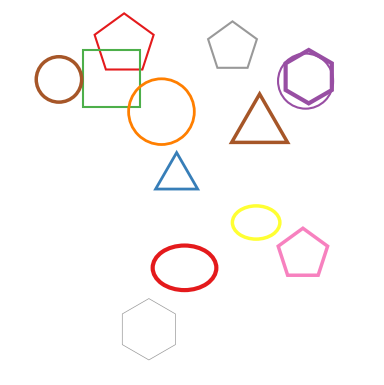[{"shape": "pentagon", "thickness": 1.5, "radius": 0.4, "center": [0.322, 0.885]}, {"shape": "oval", "thickness": 3, "radius": 0.41, "center": [0.479, 0.304]}, {"shape": "triangle", "thickness": 2, "radius": 0.32, "center": [0.459, 0.541]}, {"shape": "square", "thickness": 1.5, "radius": 0.37, "center": [0.291, 0.797]}, {"shape": "circle", "thickness": 1.5, "radius": 0.36, "center": [0.794, 0.789]}, {"shape": "hexagon", "thickness": 3, "radius": 0.35, "center": [0.802, 0.801]}, {"shape": "circle", "thickness": 2, "radius": 0.43, "center": [0.419, 0.71]}, {"shape": "oval", "thickness": 2.5, "radius": 0.31, "center": [0.665, 0.422]}, {"shape": "circle", "thickness": 2.5, "radius": 0.29, "center": [0.153, 0.794]}, {"shape": "triangle", "thickness": 2.5, "radius": 0.42, "center": [0.674, 0.672]}, {"shape": "pentagon", "thickness": 2.5, "radius": 0.34, "center": [0.787, 0.34]}, {"shape": "pentagon", "thickness": 1.5, "radius": 0.33, "center": [0.604, 0.878]}, {"shape": "hexagon", "thickness": 0.5, "radius": 0.4, "center": [0.387, 0.145]}]